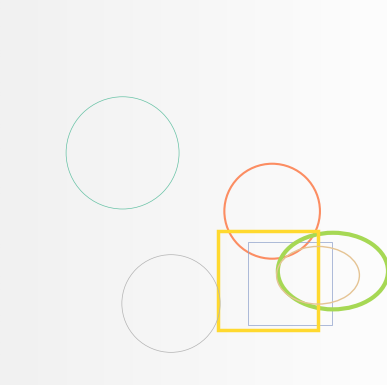[{"shape": "circle", "thickness": 0.5, "radius": 0.73, "center": [0.316, 0.603]}, {"shape": "circle", "thickness": 1.5, "radius": 0.62, "center": [0.702, 0.451]}, {"shape": "square", "thickness": 0.5, "radius": 0.54, "center": [0.747, 0.264]}, {"shape": "oval", "thickness": 3, "radius": 0.71, "center": [0.859, 0.296]}, {"shape": "square", "thickness": 2.5, "radius": 0.64, "center": [0.691, 0.272]}, {"shape": "oval", "thickness": 1, "radius": 0.53, "center": [0.821, 0.285]}, {"shape": "circle", "thickness": 0.5, "radius": 0.63, "center": [0.441, 0.212]}]